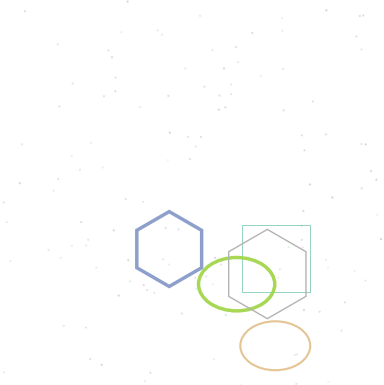[{"shape": "square", "thickness": 0.5, "radius": 0.44, "center": [0.717, 0.328]}, {"shape": "hexagon", "thickness": 2.5, "radius": 0.49, "center": [0.44, 0.353]}, {"shape": "oval", "thickness": 2.5, "radius": 0.49, "center": [0.615, 0.262]}, {"shape": "oval", "thickness": 1.5, "radius": 0.45, "center": [0.715, 0.102]}, {"shape": "hexagon", "thickness": 1, "radius": 0.58, "center": [0.694, 0.288]}]